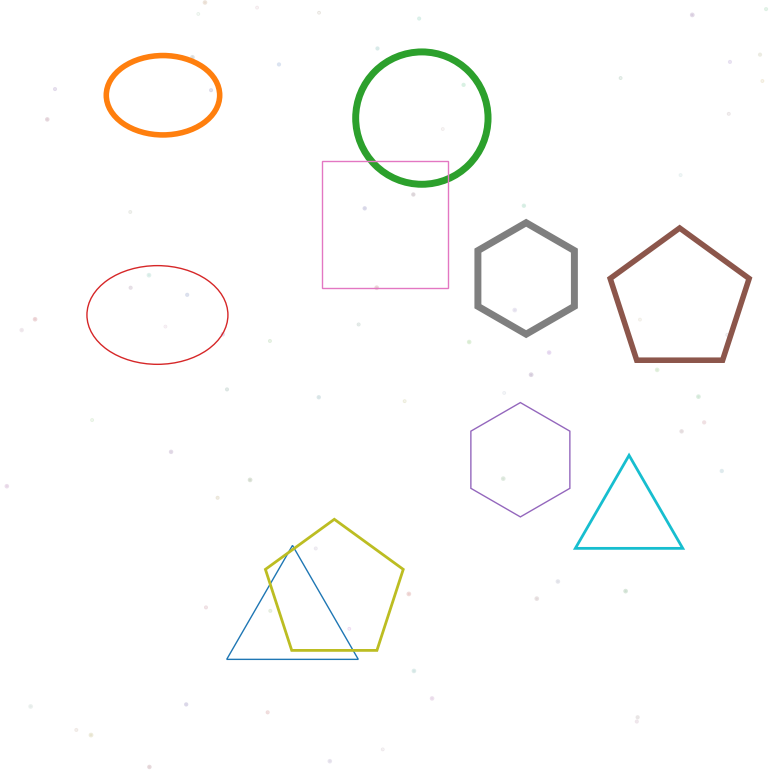[{"shape": "triangle", "thickness": 0.5, "radius": 0.49, "center": [0.38, 0.193]}, {"shape": "oval", "thickness": 2, "radius": 0.37, "center": [0.212, 0.876]}, {"shape": "circle", "thickness": 2.5, "radius": 0.43, "center": [0.548, 0.847]}, {"shape": "oval", "thickness": 0.5, "radius": 0.46, "center": [0.204, 0.591]}, {"shape": "hexagon", "thickness": 0.5, "radius": 0.37, "center": [0.676, 0.403]}, {"shape": "pentagon", "thickness": 2, "radius": 0.47, "center": [0.883, 0.609]}, {"shape": "square", "thickness": 0.5, "radius": 0.41, "center": [0.5, 0.708]}, {"shape": "hexagon", "thickness": 2.5, "radius": 0.36, "center": [0.683, 0.638]}, {"shape": "pentagon", "thickness": 1, "radius": 0.47, "center": [0.434, 0.231]}, {"shape": "triangle", "thickness": 1, "radius": 0.4, "center": [0.817, 0.328]}]